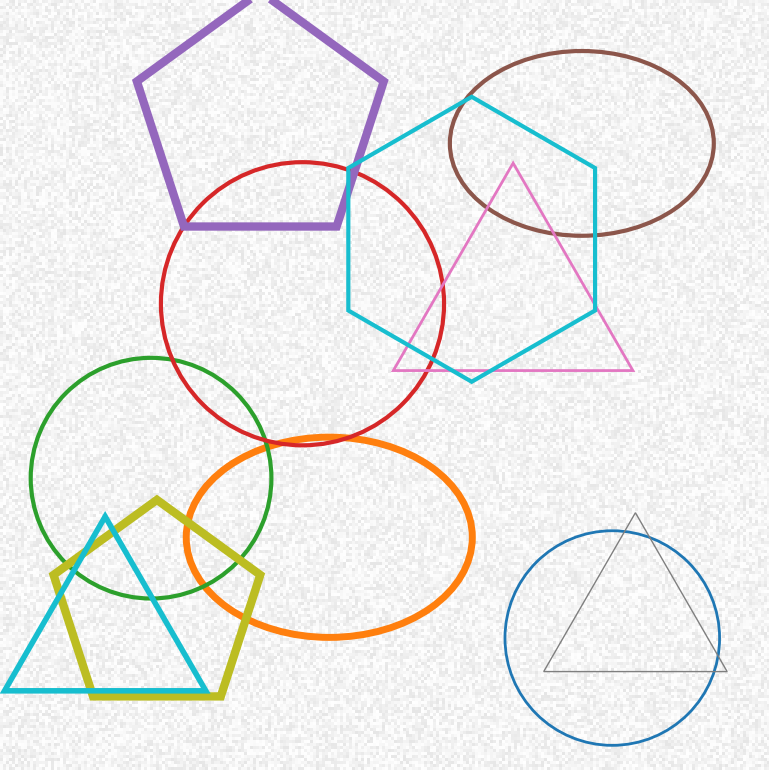[{"shape": "circle", "thickness": 1, "radius": 0.7, "center": [0.795, 0.171]}, {"shape": "oval", "thickness": 2.5, "radius": 0.93, "center": [0.428, 0.302]}, {"shape": "circle", "thickness": 1.5, "radius": 0.78, "center": [0.196, 0.379]}, {"shape": "circle", "thickness": 1.5, "radius": 0.92, "center": [0.393, 0.606]}, {"shape": "pentagon", "thickness": 3, "radius": 0.84, "center": [0.338, 0.842]}, {"shape": "oval", "thickness": 1.5, "radius": 0.86, "center": [0.756, 0.814]}, {"shape": "triangle", "thickness": 1, "radius": 0.9, "center": [0.666, 0.609]}, {"shape": "triangle", "thickness": 0.5, "radius": 0.69, "center": [0.825, 0.197]}, {"shape": "pentagon", "thickness": 3, "radius": 0.71, "center": [0.204, 0.21]}, {"shape": "hexagon", "thickness": 1.5, "radius": 0.93, "center": [0.613, 0.689]}, {"shape": "triangle", "thickness": 2, "radius": 0.75, "center": [0.137, 0.178]}]